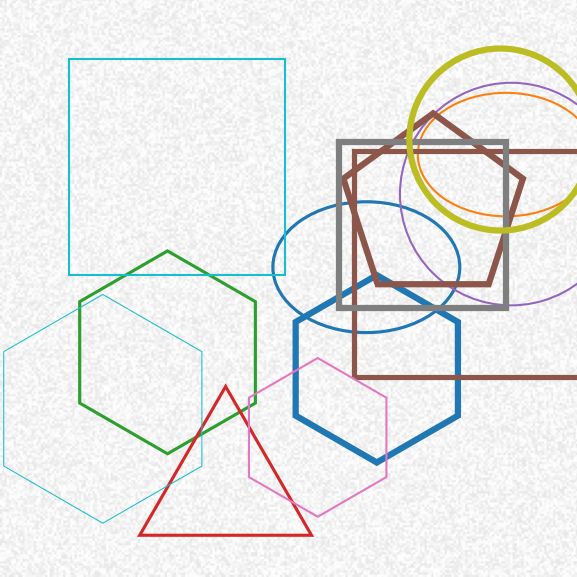[{"shape": "oval", "thickness": 1.5, "radius": 0.81, "center": [0.634, 0.536]}, {"shape": "hexagon", "thickness": 3, "radius": 0.81, "center": [0.652, 0.36]}, {"shape": "oval", "thickness": 1, "radius": 0.76, "center": [0.876, 0.731]}, {"shape": "hexagon", "thickness": 1.5, "radius": 0.88, "center": [0.29, 0.389]}, {"shape": "triangle", "thickness": 1.5, "radius": 0.86, "center": [0.391, 0.158]}, {"shape": "circle", "thickness": 1, "radius": 0.96, "center": [0.885, 0.663]}, {"shape": "square", "thickness": 2.5, "radius": 0.98, "center": [0.809, 0.542]}, {"shape": "pentagon", "thickness": 3, "radius": 0.82, "center": [0.75, 0.639]}, {"shape": "hexagon", "thickness": 1, "radius": 0.69, "center": [0.55, 0.242]}, {"shape": "square", "thickness": 3, "radius": 0.72, "center": [0.732, 0.61]}, {"shape": "circle", "thickness": 3, "radius": 0.79, "center": [0.866, 0.758]}, {"shape": "square", "thickness": 1, "radius": 0.93, "center": [0.307, 0.71]}, {"shape": "hexagon", "thickness": 0.5, "radius": 0.99, "center": [0.178, 0.291]}]